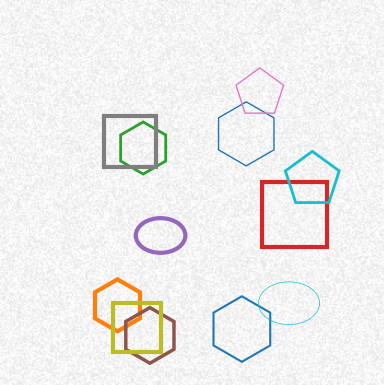[{"shape": "hexagon", "thickness": 1.5, "radius": 0.43, "center": [0.628, 0.145]}, {"shape": "hexagon", "thickness": 1, "radius": 0.42, "center": [0.64, 0.652]}, {"shape": "hexagon", "thickness": 3, "radius": 0.34, "center": [0.305, 0.207]}, {"shape": "hexagon", "thickness": 2, "radius": 0.34, "center": [0.372, 0.616]}, {"shape": "square", "thickness": 3, "radius": 0.42, "center": [0.766, 0.443]}, {"shape": "oval", "thickness": 3, "radius": 0.32, "center": [0.417, 0.388]}, {"shape": "hexagon", "thickness": 2.5, "radius": 0.36, "center": [0.389, 0.129]}, {"shape": "pentagon", "thickness": 1, "radius": 0.32, "center": [0.675, 0.759]}, {"shape": "square", "thickness": 3, "radius": 0.33, "center": [0.337, 0.633]}, {"shape": "square", "thickness": 3, "radius": 0.31, "center": [0.357, 0.149]}, {"shape": "pentagon", "thickness": 2, "radius": 0.37, "center": [0.811, 0.533]}, {"shape": "oval", "thickness": 0.5, "radius": 0.4, "center": [0.751, 0.212]}]